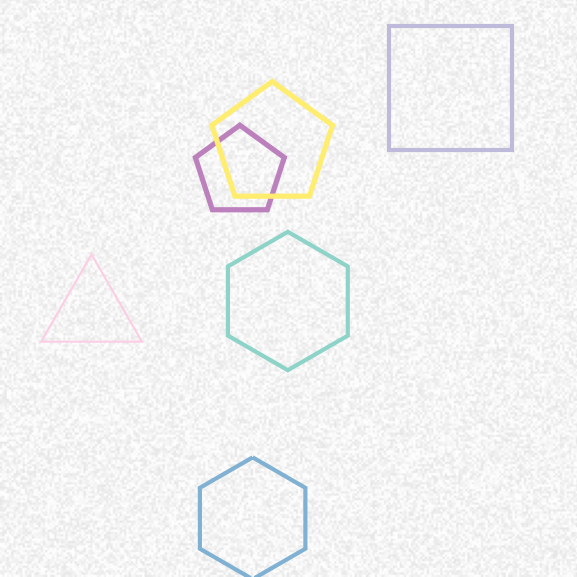[{"shape": "hexagon", "thickness": 2, "radius": 0.6, "center": [0.498, 0.478]}, {"shape": "square", "thickness": 2, "radius": 0.54, "center": [0.78, 0.847]}, {"shape": "hexagon", "thickness": 2, "radius": 0.53, "center": [0.437, 0.102]}, {"shape": "triangle", "thickness": 1, "radius": 0.5, "center": [0.159, 0.458]}, {"shape": "pentagon", "thickness": 2.5, "radius": 0.4, "center": [0.415, 0.701]}, {"shape": "pentagon", "thickness": 2.5, "radius": 0.55, "center": [0.471, 0.748]}]